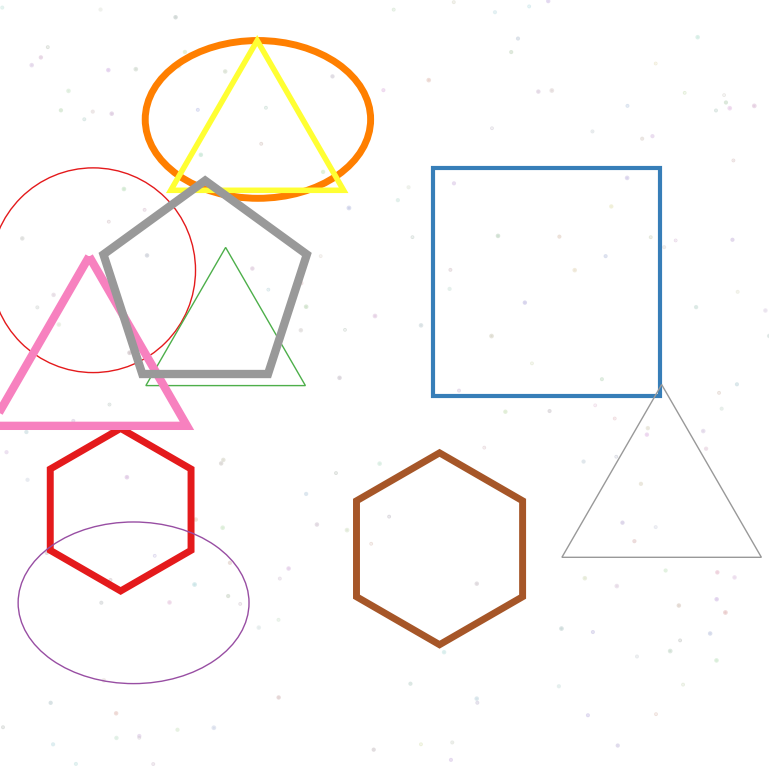[{"shape": "hexagon", "thickness": 2.5, "radius": 0.53, "center": [0.157, 0.338]}, {"shape": "circle", "thickness": 0.5, "radius": 0.66, "center": [0.121, 0.649]}, {"shape": "square", "thickness": 1.5, "radius": 0.74, "center": [0.71, 0.633]}, {"shape": "triangle", "thickness": 0.5, "radius": 0.6, "center": [0.293, 0.559]}, {"shape": "oval", "thickness": 0.5, "radius": 0.75, "center": [0.173, 0.217]}, {"shape": "oval", "thickness": 2.5, "radius": 0.73, "center": [0.335, 0.845]}, {"shape": "triangle", "thickness": 2, "radius": 0.65, "center": [0.334, 0.818]}, {"shape": "hexagon", "thickness": 2.5, "radius": 0.62, "center": [0.571, 0.287]}, {"shape": "triangle", "thickness": 3, "radius": 0.73, "center": [0.116, 0.52]}, {"shape": "triangle", "thickness": 0.5, "radius": 0.75, "center": [0.859, 0.351]}, {"shape": "pentagon", "thickness": 3, "radius": 0.69, "center": [0.266, 0.627]}]